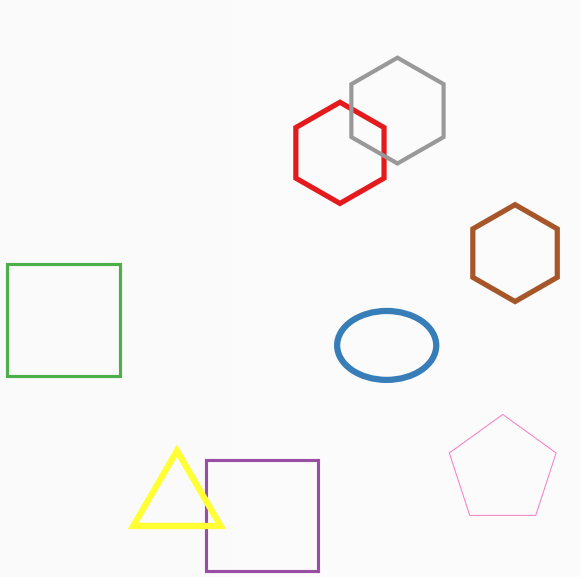[{"shape": "hexagon", "thickness": 2.5, "radius": 0.44, "center": [0.585, 0.734]}, {"shape": "oval", "thickness": 3, "radius": 0.43, "center": [0.665, 0.401]}, {"shape": "square", "thickness": 1.5, "radius": 0.48, "center": [0.109, 0.445]}, {"shape": "square", "thickness": 1.5, "radius": 0.48, "center": [0.45, 0.106]}, {"shape": "triangle", "thickness": 3, "radius": 0.43, "center": [0.304, 0.132]}, {"shape": "hexagon", "thickness": 2.5, "radius": 0.42, "center": [0.886, 0.561]}, {"shape": "pentagon", "thickness": 0.5, "radius": 0.48, "center": [0.865, 0.185]}, {"shape": "hexagon", "thickness": 2, "radius": 0.46, "center": [0.684, 0.808]}]